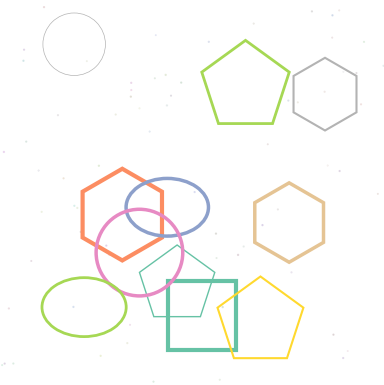[{"shape": "pentagon", "thickness": 1, "radius": 0.51, "center": [0.46, 0.261]}, {"shape": "square", "thickness": 3, "radius": 0.45, "center": [0.525, 0.18]}, {"shape": "hexagon", "thickness": 3, "radius": 0.6, "center": [0.318, 0.443]}, {"shape": "oval", "thickness": 2.5, "radius": 0.54, "center": [0.434, 0.462]}, {"shape": "circle", "thickness": 2.5, "radius": 0.56, "center": [0.362, 0.344]}, {"shape": "oval", "thickness": 2, "radius": 0.55, "center": [0.218, 0.202]}, {"shape": "pentagon", "thickness": 2, "radius": 0.6, "center": [0.638, 0.776]}, {"shape": "pentagon", "thickness": 1.5, "radius": 0.59, "center": [0.677, 0.165]}, {"shape": "hexagon", "thickness": 2.5, "radius": 0.52, "center": [0.751, 0.422]}, {"shape": "circle", "thickness": 0.5, "radius": 0.41, "center": [0.193, 0.885]}, {"shape": "hexagon", "thickness": 1.5, "radius": 0.47, "center": [0.844, 0.755]}]